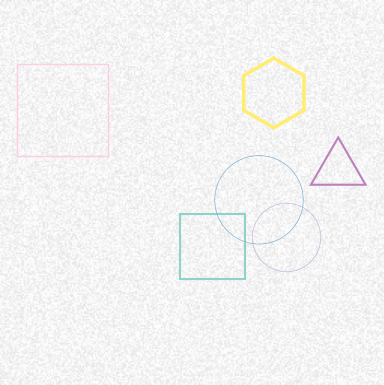[{"shape": "square", "thickness": 1.5, "radius": 0.42, "center": [0.552, 0.359]}, {"shape": "circle", "thickness": 0.5, "radius": 0.45, "center": [0.744, 0.383]}, {"shape": "circle", "thickness": 0.5, "radius": 0.57, "center": [0.673, 0.481]}, {"shape": "square", "thickness": 1, "radius": 0.6, "center": [0.162, 0.715]}, {"shape": "triangle", "thickness": 1.5, "radius": 0.41, "center": [0.879, 0.561]}, {"shape": "hexagon", "thickness": 2.5, "radius": 0.45, "center": [0.711, 0.759]}]